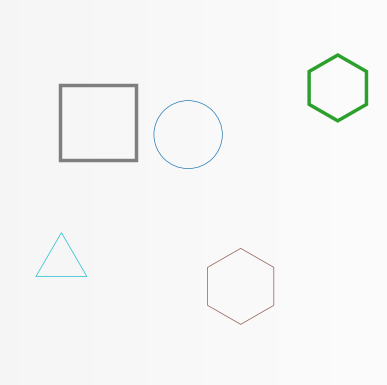[{"shape": "circle", "thickness": 0.5, "radius": 0.44, "center": [0.485, 0.65]}, {"shape": "hexagon", "thickness": 2.5, "radius": 0.43, "center": [0.872, 0.772]}, {"shape": "hexagon", "thickness": 0.5, "radius": 0.49, "center": [0.621, 0.256]}, {"shape": "square", "thickness": 2.5, "radius": 0.49, "center": [0.253, 0.681]}, {"shape": "triangle", "thickness": 0.5, "radius": 0.38, "center": [0.158, 0.32]}]